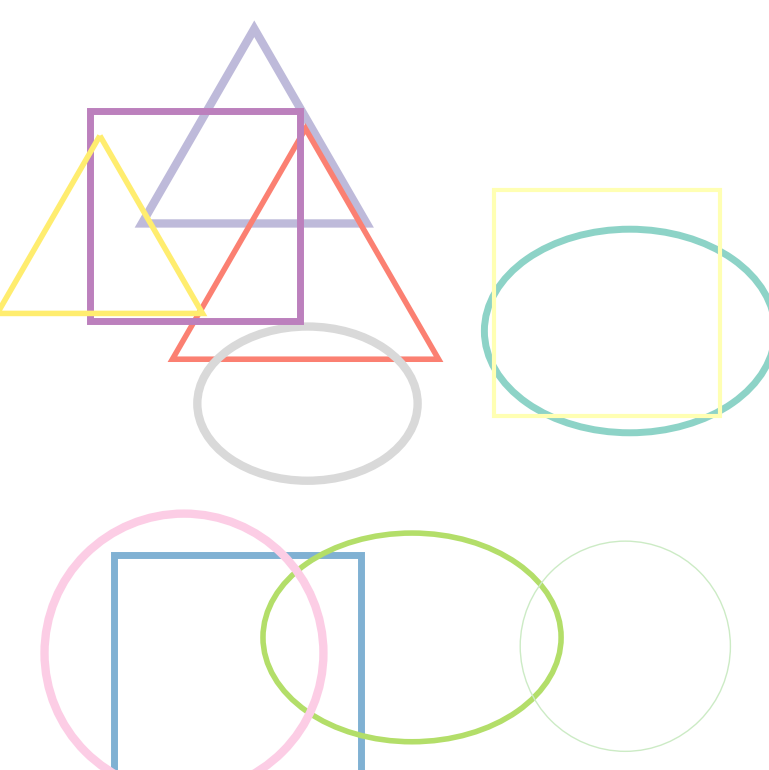[{"shape": "oval", "thickness": 2.5, "radius": 0.94, "center": [0.818, 0.57]}, {"shape": "square", "thickness": 1.5, "radius": 0.73, "center": [0.788, 0.607]}, {"shape": "triangle", "thickness": 3, "radius": 0.84, "center": [0.33, 0.794]}, {"shape": "triangle", "thickness": 2, "radius": 1.0, "center": [0.397, 0.633]}, {"shape": "square", "thickness": 2.5, "radius": 0.8, "center": [0.308, 0.119]}, {"shape": "oval", "thickness": 2, "radius": 0.97, "center": [0.535, 0.172]}, {"shape": "circle", "thickness": 3, "radius": 0.91, "center": [0.239, 0.152]}, {"shape": "oval", "thickness": 3, "radius": 0.72, "center": [0.399, 0.476]}, {"shape": "square", "thickness": 2.5, "radius": 0.68, "center": [0.253, 0.72]}, {"shape": "circle", "thickness": 0.5, "radius": 0.68, "center": [0.812, 0.161]}, {"shape": "triangle", "thickness": 2, "radius": 0.77, "center": [0.13, 0.67]}]